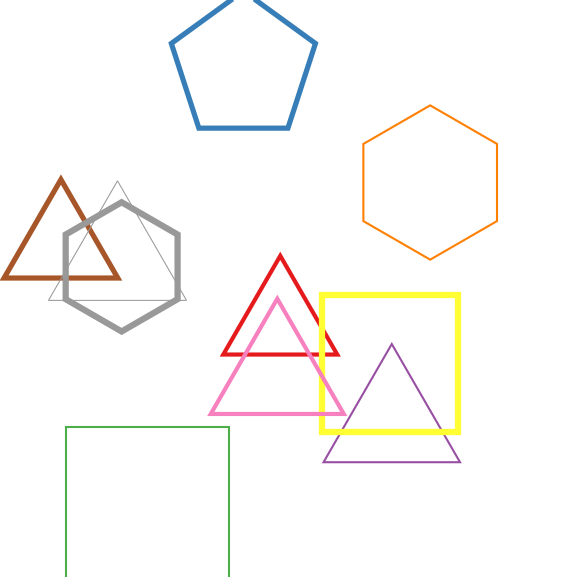[{"shape": "triangle", "thickness": 2, "radius": 0.57, "center": [0.485, 0.442]}, {"shape": "pentagon", "thickness": 2.5, "radius": 0.66, "center": [0.421, 0.883]}, {"shape": "square", "thickness": 1, "radius": 0.7, "center": [0.255, 0.12]}, {"shape": "triangle", "thickness": 1, "radius": 0.68, "center": [0.678, 0.267]}, {"shape": "hexagon", "thickness": 1, "radius": 0.67, "center": [0.745, 0.683]}, {"shape": "square", "thickness": 3, "radius": 0.59, "center": [0.675, 0.37]}, {"shape": "triangle", "thickness": 2.5, "radius": 0.57, "center": [0.106, 0.575]}, {"shape": "triangle", "thickness": 2, "radius": 0.66, "center": [0.48, 0.349]}, {"shape": "hexagon", "thickness": 3, "radius": 0.56, "center": [0.211, 0.537]}, {"shape": "triangle", "thickness": 0.5, "radius": 0.69, "center": [0.203, 0.548]}]